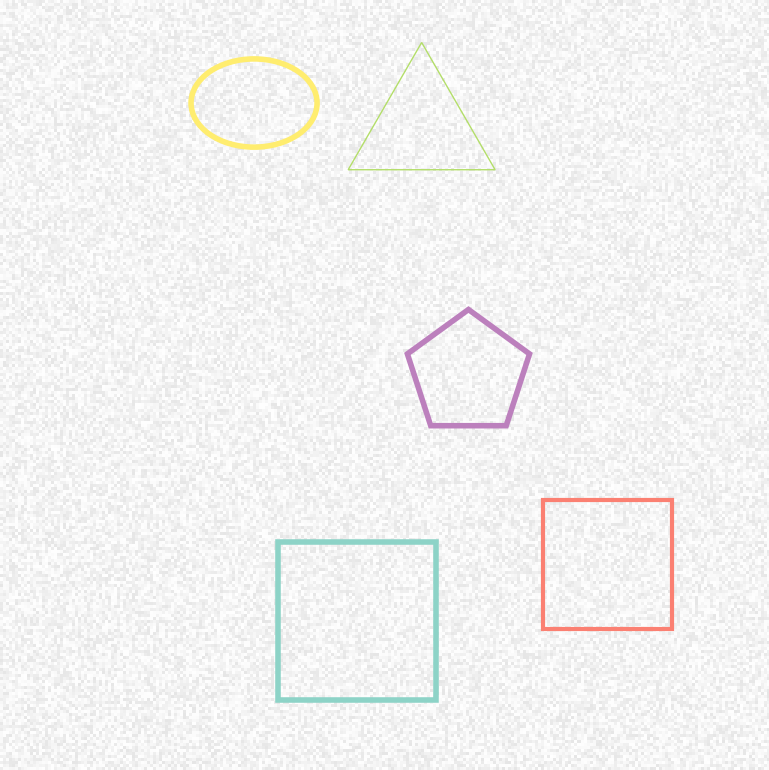[{"shape": "square", "thickness": 2, "radius": 0.51, "center": [0.464, 0.193]}, {"shape": "square", "thickness": 1.5, "radius": 0.42, "center": [0.789, 0.267]}, {"shape": "triangle", "thickness": 0.5, "radius": 0.55, "center": [0.548, 0.835]}, {"shape": "pentagon", "thickness": 2, "radius": 0.42, "center": [0.608, 0.515]}, {"shape": "oval", "thickness": 2, "radius": 0.41, "center": [0.33, 0.866]}]